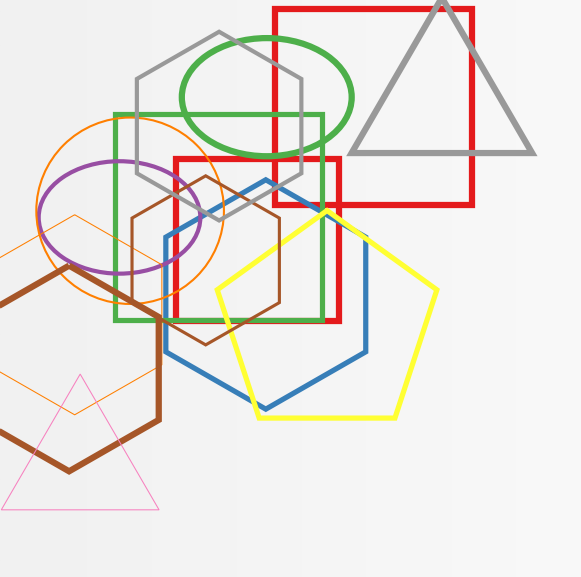[{"shape": "square", "thickness": 3, "radius": 0.85, "center": [0.643, 0.813]}, {"shape": "square", "thickness": 3, "radius": 0.7, "center": [0.443, 0.583]}, {"shape": "hexagon", "thickness": 2.5, "radius": 0.99, "center": [0.457, 0.489]}, {"shape": "oval", "thickness": 3, "radius": 0.73, "center": [0.459, 0.831]}, {"shape": "square", "thickness": 2.5, "radius": 0.89, "center": [0.376, 0.624]}, {"shape": "oval", "thickness": 2, "radius": 0.7, "center": [0.206, 0.623]}, {"shape": "circle", "thickness": 1, "radius": 0.81, "center": [0.224, 0.634]}, {"shape": "hexagon", "thickness": 0.5, "radius": 0.87, "center": [0.128, 0.454]}, {"shape": "pentagon", "thickness": 2.5, "radius": 0.99, "center": [0.563, 0.436]}, {"shape": "hexagon", "thickness": 3, "radius": 0.89, "center": [0.119, 0.361]}, {"shape": "hexagon", "thickness": 1.5, "radius": 0.73, "center": [0.354, 0.548]}, {"shape": "triangle", "thickness": 0.5, "radius": 0.78, "center": [0.138, 0.195]}, {"shape": "hexagon", "thickness": 2, "radius": 0.82, "center": [0.377, 0.781]}, {"shape": "triangle", "thickness": 3, "radius": 0.9, "center": [0.76, 0.824]}]